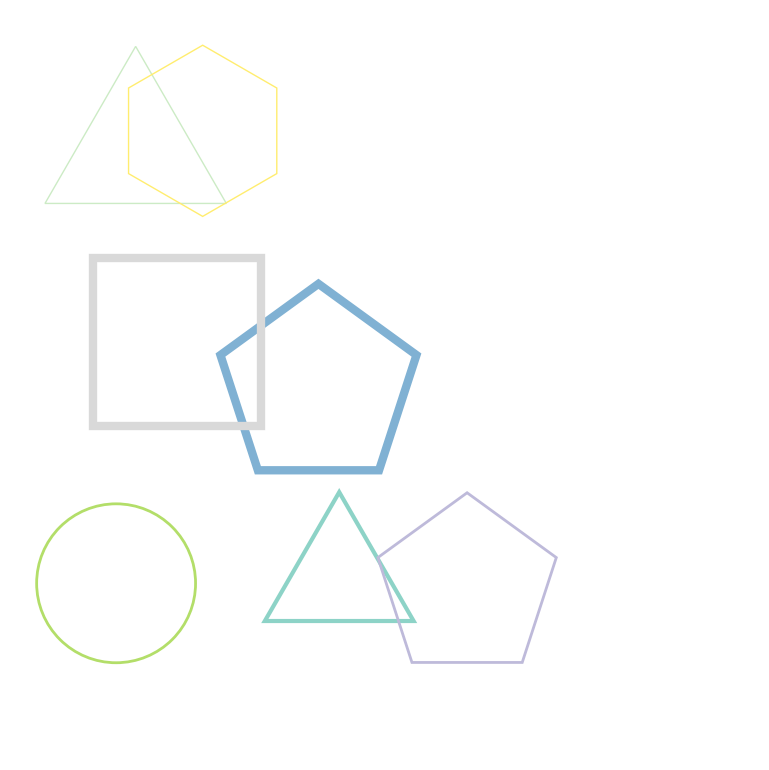[{"shape": "triangle", "thickness": 1.5, "radius": 0.56, "center": [0.441, 0.249]}, {"shape": "pentagon", "thickness": 1, "radius": 0.61, "center": [0.607, 0.238]}, {"shape": "pentagon", "thickness": 3, "radius": 0.67, "center": [0.414, 0.498]}, {"shape": "circle", "thickness": 1, "radius": 0.52, "center": [0.151, 0.242]}, {"shape": "square", "thickness": 3, "radius": 0.55, "center": [0.23, 0.556]}, {"shape": "triangle", "thickness": 0.5, "radius": 0.68, "center": [0.176, 0.804]}, {"shape": "hexagon", "thickness": 0.5, "radius": 0.56, "center": [0.263, 0.83]}]